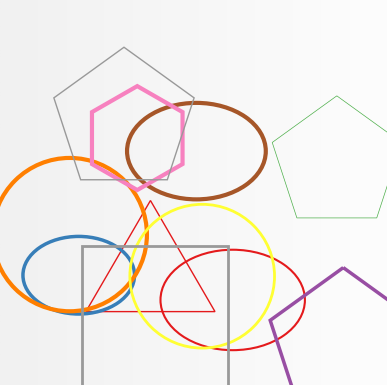[{"shape": "oval", "thickness": 1.5, "radius": 0.93, "center": [0.601, 0.221]}, {"shape": "triangle", "thickness": 1, "radius": 0.96, "center": [0.388, 0.287]}, {"shape": "oval", "thickness": 2.5, "radius": 0.72, "center": [0.203, 0.285]}, {"shape": "pentagon", "thickness": 0.5, "radius": 0.88, "center": [0.869, 0.576]}, {"shape": "pentagon", "thickness": 2.5, "radius": 0.99, "center": [0.886, 0.107]}, {"shape": "circle", "thickness": 3, "radius": 1.0, "center": [0.18, 0.391]}, {"shape": "circle", "thickness": 2, "radius": 0.93, "center": [0.522, 0.283]}, {"shape": "oval", "thickness": 3, "radius": 0.9, "center": [0.507, 0.607]}, {"shape": "hexagon", "thickness": 3, "radius": 0.67, "center": [0.354, 0.641]}, {"shape": "pentagon", "thickness": 1, "radius": 0.95, "center": [0.32, 0.687]}, {"shape": "square", "thickness": 2, "radius": 0.94, "center": [0.4, 0.172]}]